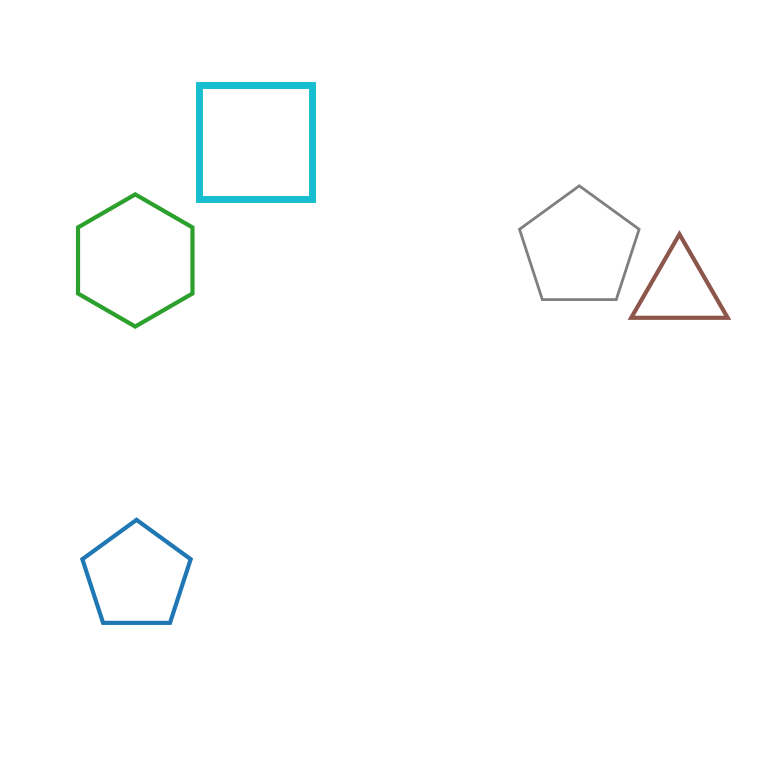[{"shape": "pentagon", "thickness": 1.5, "radius": 0.37, "center": [0.177, 0.251]}, {"shape": "hexagon", "thickness": 1.5, "radius": 0.43, "center": [0.176, 0.662]}, {"shape": "triangle", "thickness": 1.5, "radius": 0.36, "center": [0.882, 0.623]}, {"shape": "pentagon", "thickness": 1, "radius": 0.41, "center": [0.752, 0.677]}, {"shape": "square", "thickness": 2.5, "radius": 0.37, "center": [0.332, 0.815]}]